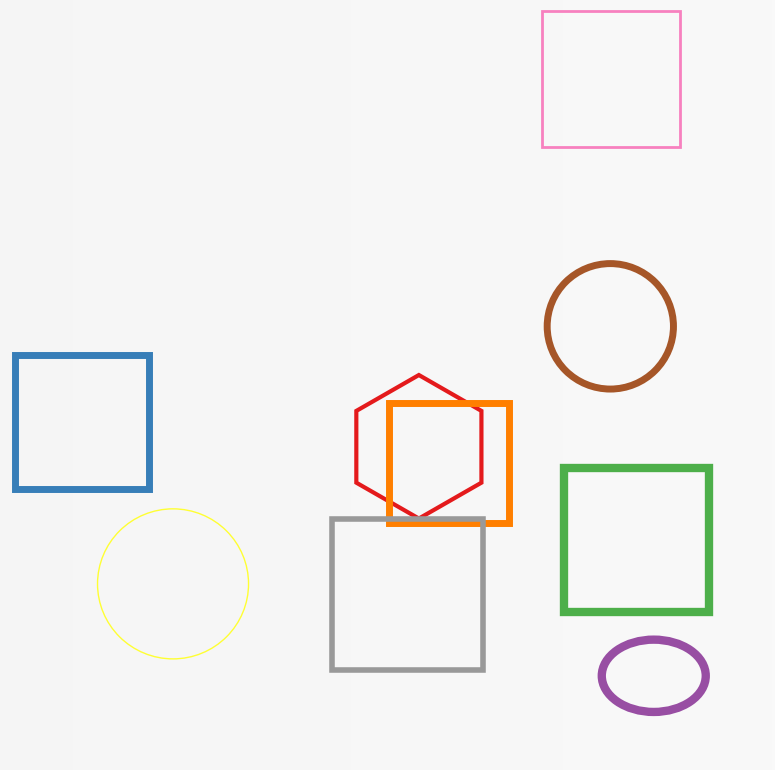[{"shape": "hexagon", "thickness": 1.5, "radius": 0.47, "center": [0.54, 0.42]}, {"shape": "square", "thickness": 2.5, "radius": 0.43, "center": [0.105, 0.452]}, {"shape": "square", "thickness": 3, "radius": 0.47, "center": [0.822, 0.299]}, {"shape": "oval", "thickness": 3, "radius": 0.34, "center": [0.844, 0.122]}, {"shape": "square", "thickness": 2.5, "radius": 0.39, "center": [0.579, 0.398]}, {"shape": "circle", "thickness": 0.5, "radius": 0.49, "center": [0.223, 0.242]}, {"shape": "circle", "thickness": 2.5, "radius": 0.41, "center": [0.788, 0.576]}, {"shape": "square", "thickness": 1, "radius": 0.44, "center": [0.789, 0.897]}, {"shape": "square", "thickness": 2, "radius": 0.49, "center": [0.526, 0.228]}]